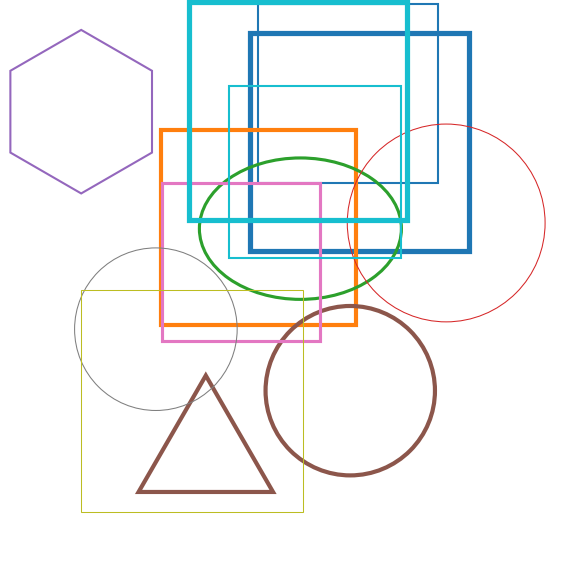[{"shape": "square", "thickness": 2.5, "radius": 0.95, "center": [0.623, 0.753]}, {"shape": "square", "thickness": 1, "radius": 0.78, "center": [0.602, 0.837]}, {"shape": "square", "thickness": 2, "radius": 0.85, "center": [0.448, 0.605]}, {"shape": "oval", "thickness": 1.5, "radius": 0.87, "center": [0.52, 0.603]}, {"shape": "circle", "thickness": 0.5, "radius": 0.86, "center": [0.773, 0.613]}, {"shape": "hexagon", "thickness": 1, "radius": 0.71, "center": [0.141, 0.806]}, {"shape": "circle", "thickness": 2, "radius": 0.73, "center": [0.607, 0.323]}, {"shape": "triangle", "thickness": 2, "radius": 0.67, "center": [0.356, 0.214]}, {"shape": "square", "thickness": 1.5, "radius": 0.68, "center": [0.418, 0.545]}, {"shape": "circle", "thickness": 0.5, "radius": 0.7, "center": [0.27, 0.429]}, {"shape": "square", "thickness": 0.5, "radius": 0.96, "center": [0.333, 0.305]}, {"shape": "square", "thickness": 1, "radius": 0.74, "center": [0.545, 0.701]}, {"shape": "square", "thickness": 2.5, "radius": 0.94, "center": [0.517, 0.807]}]